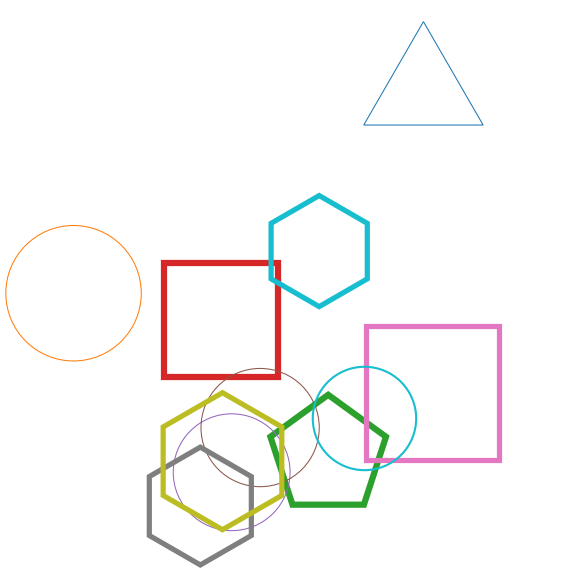[{"shape": "triangle", "thickness": 0.5, "radius": 0.6, "center": [0.733, 0.842]}, {"shape": "circle", "thickness": 0.5, "radius": 0.59, "center": [0.127, 0.491]}, {"shape": "pentagon", "thickness": 3, "radius": 0.53, "center": [0.568, 0.21]}, {"shape": "square", "thickness": 3, "radius": 0.5, "center": [0.383, 0.445]}, {"shape": "circle", "thickness": 0.5, "radius": 0.51, "center": [0.401, 0.181]}, {"shape": "circle", "thickness": 0.5, "radius": 0.51, "center": [0.45, 0.259]}, {"shape": "square", "thickness": 2.5, "radius": 0.58, "center": [0.749, 0.319]}, {"shape": "hexagon", "thickness": 2.5, "radius": 0.51, "center": [0.347, 0.123]}, {"shape": "hexagon", "thickness": 2.5, "radius": 0.59, "center": [0.385, 0.201]}, {"shape": "circle", "thickness": 1, "radius": 0.45, "center": [0.631, 0.275]}, {"shape": "hexagon", "thickness": 2.5, "radius": 0.48, "center": [0.553, 0.564]}]